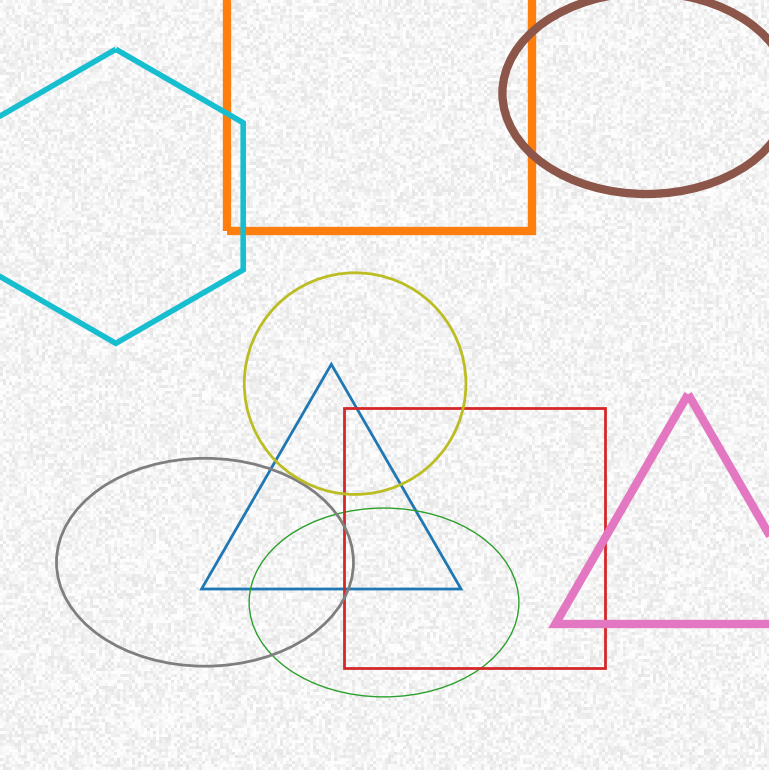[{"shape": "triangle", "thickness": 1, "radius": 0.97, "center": [0.43, 0.332]}, {"shape": "square", "thickness": 3, "radius": 0.99, "center": [0.493, 0.897]}, {"shape": "oval", "thickness": 0.5, "radius": 0.88, "center": [0.499, 0.218]}, {"shape": "square", "thickness": 1, "radius": 0.84, "center": [0.616, 0.302]}, {"shape": "oval", "thickness": 3, "radius": 0.93, "center": [0.839, 0.879]}, {"shape": "triangle", "thickness": 3, "radius": 1.0, "center": [0.894, 0.289]}, {"shape": "oval", "thickness": 1, "radius": 0.96, "center": [0.266, 0.27]}, {"shape": "circle", "thickness": 1, "radius": 0.72, "center": [0.461, 0.502]}, {"shape": "hexagon", "thickness": 2, "radius": 0.95, "center": [0.15, 0.745]}]